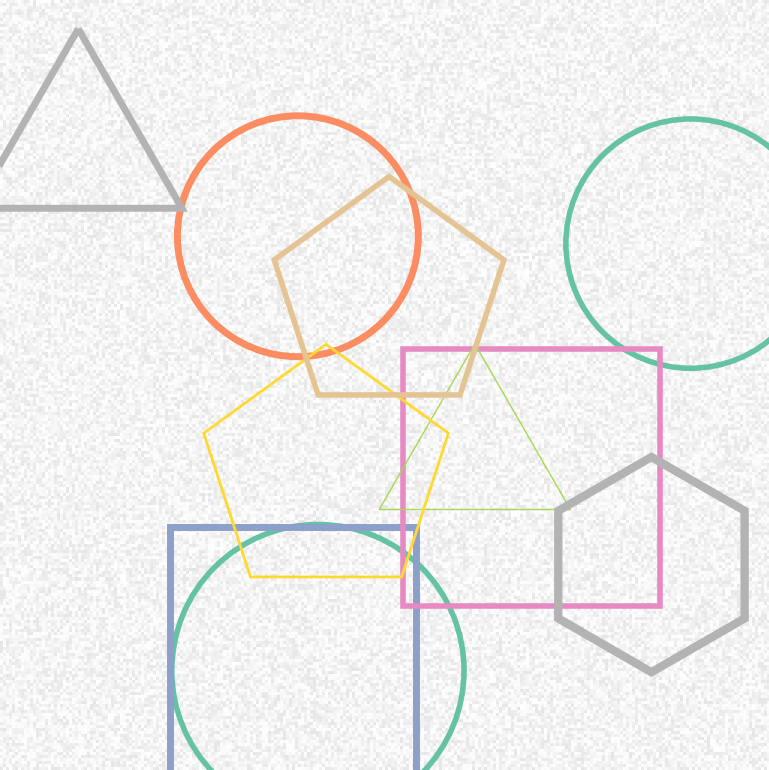[{"shape": "circle", "thickness": 2, "radius": 0.95, "center": [0.413, 0.129]}, {"shape": "circle", "thickness": 2, "radius": 0.81, "center": [0.897, 0.684]}, {"shape": "circle", "thickness": 2.5, "radius": 0.78, "center": [0.387, 0.693]}, {"shape": "square", "thickness": 2.5, "radius": 0.8, "center": [0.381, 0.156]}, {"shape": "square", "thickness": 2, "radius": 0.83, "center": [0.69, 0.38]}, {"shape": "triangle", "thickness": 0.5, "radius": 0.72, "center": [0.617, 0.41]}, {"shape": "pentagon", "thickness": 1, "radius": 0.84, "center": [0.423, 0.386]}, {"shape": "pentagon", "thickness": 2, "radius": 0.78, "center": [0.505, 0.614]}, {"shape": "hexagon", "thickness": 3, "radius": 0.7, "center": [0.846, 0.267]}, {"shape": "triangle", "thickness": 2.5, "radius": 0.78, "center": [0.102, 0.807]}]